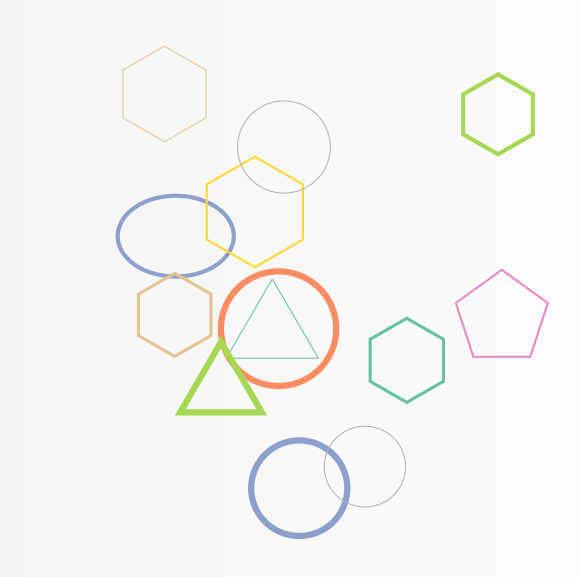[{"shape": "triangle", "thickness": 0.5, "radius": 0.46, "center": [0.468, 0.425]}, {"shape": "hexagon", "thickness": 1.5, "radius": 0.36, "center": [0.7, 0.375]}, {"shape": "circle", "thickness": 3, "radius": 0.5, "center": [0.479, 0.43]}, {"shape": "circle", "thickness": 3, "radius": 0.41, "center": [0.515, 0.154]}, {"shape": "oval", "thickness": 2, "radius": 0.5, "center": [0.302, 0.59]}, {"shape": "pentagon", "thickness": 1, "radius": 0.42, "center": [0.863, 0.449]}, {"shape": "hexagon", "thickness": 2, "radius": 0.35, "center": [0.857, 0.801]}, {"shape": "triangle", "thickness": 3, "radius": 0.41, "center": [0.38, 0.326]}, {"shape": "hexagon", "thickness": 1, "radius": 0.48, "center": [0.438, 0.632]}, {"shape": "hexagon", "thickness": 1.5, "radius": 0.36, "center": [0.301, 0.454]}, {"shape": "hexagon", "thickness": 0.5, "radius": 0.41, "center": [0.283, 0.836]}, {"shape": "circle", "thickness": 0.5, "radius": 0.4, "center": [0.488, 0.745]}, {"shape": "circle", "thickness": 0.5, "radius": 0.35, "center": [0.628, 0.191]}]